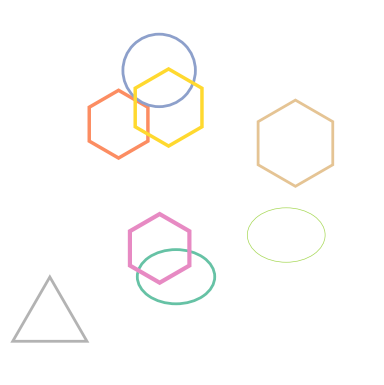[{"shape": "oval", "thickness": 2, "radius": 0.5, "center": [0.457, 0.281]}, {"shape": "hexagon", "thickness": 2.5, "radius": 0.44, "center": [0.308, 0.677]}, {"shape": "circle", "thickness": 2, "radius": 0.47, "center": [0.413, 0.817]}, {"shape": "hexagon", "thickness": 3, "radius": 0.45, "center": [0.415, 0.355]}, {"shape": "oval", "thickness": 0.5, "radius": 0.51, "center": [0.743, 0.39]}, {"shape": "hexagon", "thickness": 2.5, "radius": 0.5, "center": [0.438, 0.721]}, {"shape": "hexagon", "thickness": 2, "radius": 0.56, "center": [0.767, 0.628]}, {"shape": "triangle", "thickness": 2, "radius": 0.56, "center": [0.129, 0.169]}]